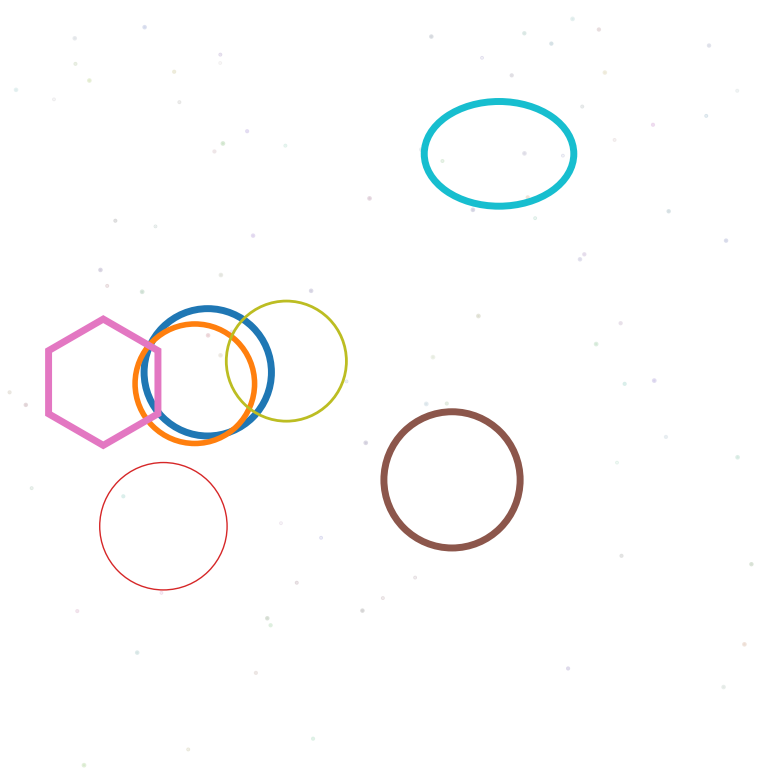[{"shape": "circle", "thickness": 2.5, "radius": 0.41, "center": [0.27, 0.516]}, {"shape": "circle", "thickness": 2, "radius": 0.39, "center": [0.253, 0.502]}, {"shape": "circle", "thickness": 0.5, "radius": 0.41, "center": [0.212, 0.317]}, {"shape": "circle", "thickness": 2.5, "radius": 0.44, "center": [0.587, 0.377]}, {"shape": "hexagon", "thickness": 2.5, "radius": 0.41, "center": [0.134, 0.504]}, {"shape": "circle", "thickness": 1, "radius": 0.39, "center": [0.372, 0.531]}, {"shape": "oval", "thickness": 2.5, "radius": 0.49, "center": [0.648, 0.8]}]